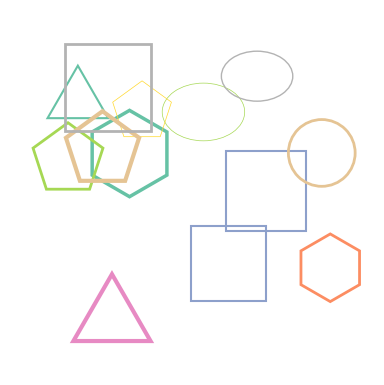[{"shape": "triangle", "thickness": 1.5, "radius": 0.45, "center": [0.202, 0.739]}, {"shape": "hexagon", "thickness": 2.5, "radius": 0.56, "center": [0.336, 0.601]}, {"shape": "hexagon", "thickness": 2, "radius": 0.44, "center": [0.858, 0.305]}, {"shape": "square", "thickness": 1.5, "radius": 0.52, "center": [0.69, 0.503]}, {"shape": "square", "thickness": 1.5, "radius": 0.49, "center": [0.594, 0.316]}, {"shape": "triangle", "thickness": 3, "radius": 0.58, "center": [0.291, 0.172]}, {"shape": "oval", "thickness": 0.5, "radius": 0.54, "center": [0.528, 0.709]}, {"shape": "pentagon", "thickness": 2, "radius": 0.48, "center": [0.177, 0.586]}, {"shape": "pentagon", "thickness": 0.5, "radius": 0.4, "center": [0.369, 0.71]}, {"shape": "pentagon", "thickness": 3, "radius": 0.5, "center": [0.266, 0.611]}, {"shape": "circle", "thickness": 2, "radius": 0.43, "center": [0.836, 0.603]}, {"shape": "square", "thickness": 2, "radius": 0.56, "center": [0.281, 0.773]}, {"shape": "oval", "thickness": 1, "radius": 0.46, "center": [0.668, 0.802]}]